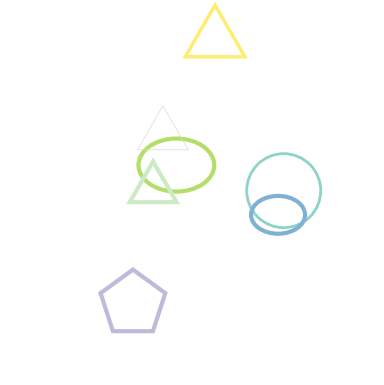[{"shape": "circle", "thickness": 2, "radius": 0.48, "center": [0.737, 0.505]}, {"shape": "pentagon", "thickness": 3, "radius": 0.44, "center": [0.345, 0.211]}, {"shape": "oval", "thickness": 3, "radius": 0.35, "center": [0.722, 0.442]}, {"shape": "oval", "thickness": 3, "radius": 0.49, "center": [0.458, 0.571]}, {"shape": "triangle", "thickness": 0.5, "radius": 0.38, "center": [0.423, 0.649]}, {"shape": "triangle", "thickness": 3, "radius": 0.35, "center": [0.398, 0.51]}, {"shape": "triangle", "thickness": 2.5, "radius": 0.45, "center": [0.559, 0.897]}]